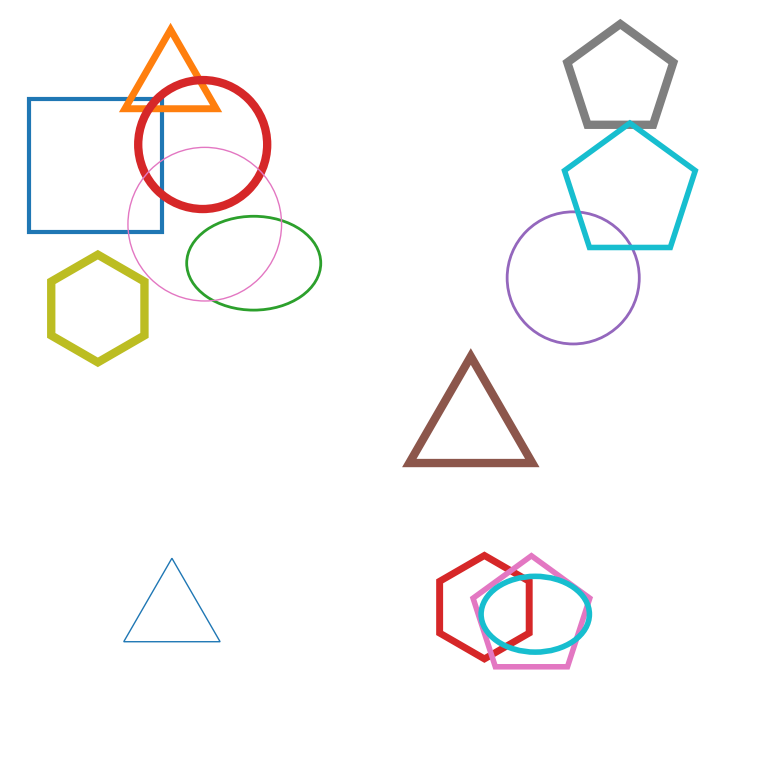[{"shape": "square", "thickness": 1.5, "radius": 0.43, "center": [0.124, 0.785]}, {"shape": "triangle", "thickness": 0.5, "radius": 0.36, "center": [0.223, 0.203]}, {"shape": "triangle", "thickness": 2.5, "radius": 0.34, "center": [0.222, 0.893]}, {"shape": "oval", "thickness": 1, "radius": 0.44, "center": [0.33, 0.658]}, {"shape": "hexagon", "thickness": 2.5, "radius": 0.34, "center": [0.629, 0.211]}, {"shape": "circle", "thickness": 3, "radius": 0.42, "center": [0.263, 0.812]}, {"shape": "circle", "thickness": 1, "radius": 0.43, "center": [0.744, 0.639]}, {"shape": "triangle", "thickness": 3, "radius": 0.46, "center": [0.611, 0.445]}, {"shape": "pentagon", "thickness": 2, "radius": 0.4, "center": [0.69, 0.199]}, {"shape": "circle", "thickness": 0.5, "radius": 0.5, "center": [0.266, 0.709]}, {"shape": "pentagon", "thickness": 3, "radius": 0.36, "center": [0.806, 0.896]}, {"shape": "hexagon", "thickness": 3, "radius": 0.35, "center": [0.127, 0.599]}, {"shape": "pentagon", "thickness": 2, "radius": 0.45, "center": [0.818, 0.751]}, {"shape": "oval", "thickness": 2, "radius": 0.35, "center": [0.695, 0.202]}]